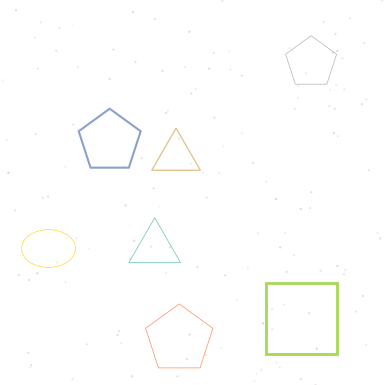[{"shape": "triangle", "thickness": 0.5, "radius": 0.39, "center": [0.402, 0.357]}, {"shape": "pentagon", "thickness": 0.5, "radius": 0.46, "center": [0.466, 0.119]}, {"shape": "pentagon", "thickness": 1.5, "radius": 0.42, "center": [0.285, 0.633]}, {"shape": "square", "thickness": 2, "radius": 0.46, "center": [0.784, 0.173]}, {"shape": "oval", "thickness": 0.5, "radius": 0.35, "center": [0.126, 0.355]}, {"shape": "triangle", "thickness": 1, "radius": 0.36, "center": [0.457, 0.594]}, {"shape": "pentagon", "thickness": 0.5, "radius": 0.35, "center": [0.808, 0.838]}]